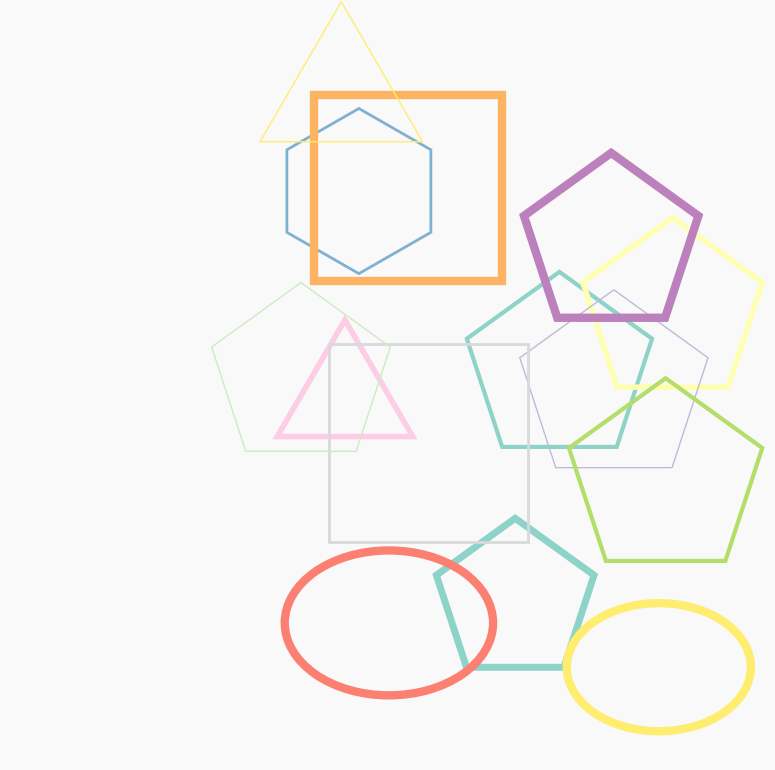[{"shape": "pentagon", "thickness": 2.5, "radius": 0.53, "center": [0.665, 0.22]}, {"shape": "pentagon", "thickness": 1.5, "radius": 0.63, "center": [0.722, 0.521]}, {"shape": "pentagon", "thickness": 2, "radius": 0.61, "center": [0.868, 0.596]}, {"shape": "pentagon", "thickness": 0.5, "radius": 0.64, "center": [0.792, 0.496]}, {"shape": "oval", "thickness": 3, "radius": 0.67, "center": [0.502, 0.191]}, {"shape": "hexagon", "thickness": 1, "radius": 0.54, "center": [0.463, 0.752]}, {"shape": "square", "thickness": 3, "radius": 0.6, "center": [0.526, 0.756]}, {"shape": "pentagon", "thickness": 1.5, "radius": 0.66, "center": [0.859, 0.378]}, {"shape": "triangle", "thickness": 2, "radius": 0.5, "center": [0.445, 0.484]}, {"shape": "square", "thickness": 1, "radius": 0.64, "center": [0.553, 0.425]}, {"shape": "pentagon", "thickness": 3, "radius": 0.59, "center": [0.789, 0.683]}, {"shape": "pentagon", "thickness": 0.5, "radius": 0.61, "center": [0.388, 0.512]}, {"shape": "triangle", "thickness": 0.5, "radius": 0.61, "center": [0.44, 0.876]}, {"shape": "oval", "thickness": 3, "radius": 0.59, "center": [0.85, 0.134]}]